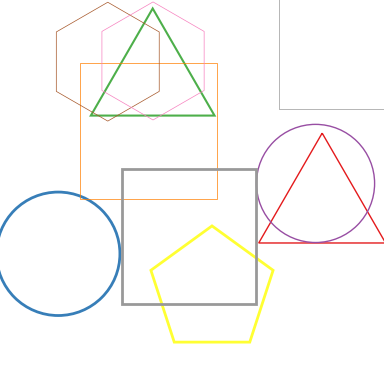[{"shape": "triangle", "thickness": 1, "radius": 0.95, "center": [0.837, 0.464]}, {"shape": "circle", "thickness": 2, "radius": 0.8, "center": [0.151, 0.341]}, {"shape": "triangle", "thickness": 1.5, "radius": 0.93, "center": [0.397, 0.793]}, {"shape": "circle", "thickness": 1, "radius": 0.77, "center": [0.82, 0.524]}, {"shape": "square", "thickness": 0.5, "radius": 0.89, "center": [0.387, 0.66]}, {"shape": "pentagon", "thickness": 2, "radius": 0.83, "center": [0.551, 0.246]}, {"shape": "hexagon", "thickness": 0.5, "radius": 0.77, "center": [0.28, 0.84]}, {"shape": "hexagon", "thickness": 0.5, "radius": 0.77, "center": [0.397, 0.842]}, {"shape": "square", "thickness": 0.5, "radius": 0.82, "center": [0.889, 0.882]}, {"shape": "square", "thickness": 2, "radius": 0.88, "center": [0.491, 0.385]}]